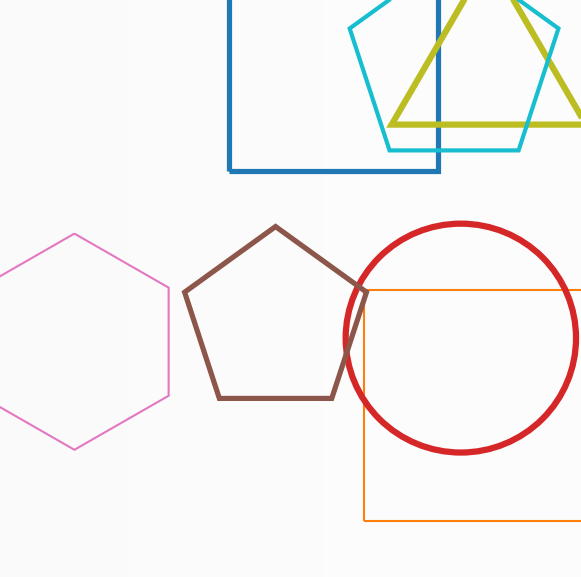[{"shape": "square", "thickness": 2.5, "radius": 0.9, "center": [0.574, 0.882]}, {"shape": "square", "thickness": 1, "radius": 1.0, "center": [0.827, 0.297]}, {"shape": "circle", "thickness": 3, "radius": 0.99, "center": [0.793, 0.414]}, {"shape": "pentagon", "thickness": 2.5, "radius": 0.82, "center": [0.474, 0.442]}, {"shape": "hexagon", "thickness": 1, "radius": 0.94, "center": [0.128, 0.407]}, {"shape": "triangle", "thickness": 3, "radius": 0.96, "center": [0.841, 0.88]}, {"shape": "pentagon", "thickness": 2, "radius": 0.94, "center": [0.781, 0.891]}]